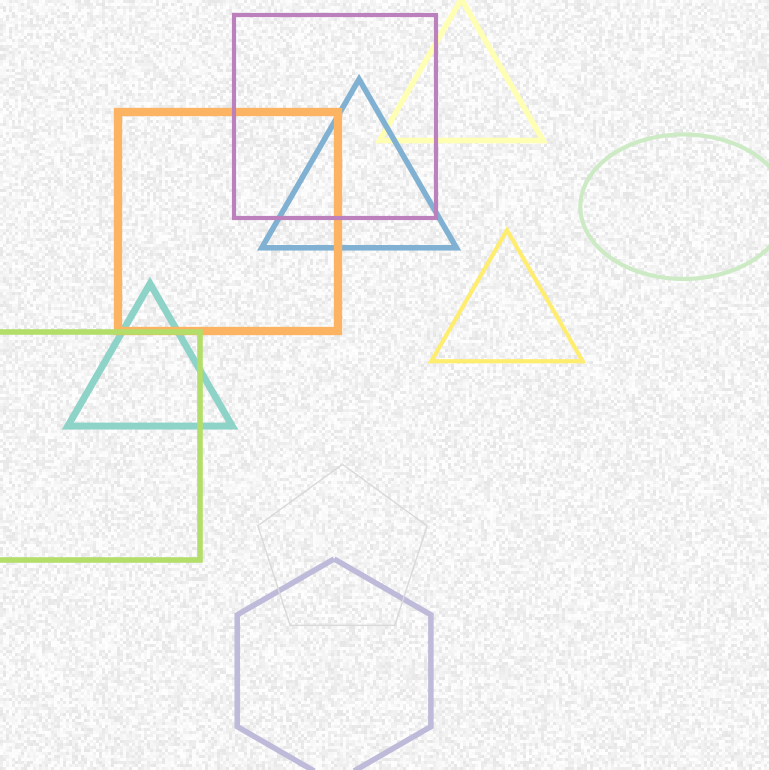[{"shape": "triangle", "thickness": 2.5, "radius": 0.62, "center": [0.195, 0.508]}, {"shape": "triangle", "thickness": 2, "radius": 0.61, "center": [0.599, 0.879]}, {"shape": "hexagon", "thickness": 2, "radius": 0.73, "center": [0.434, 0.129]}, {"shape": "triangle", "thickness": 2, "radius": 0.73, "center": [0.466, 0.751]}, {"shape": "square", "thickness": 3, "radius": 0.71, "center": [0.296, 0.712]}, {"shape": "square", "thickness": 2, "radius": 0.74, "center": [0.112, 0.42]}, {"shape": "pentagon", "thickness": 0.5, "radius": 0.58, "center": [0.445, 0.281]}, {"shape": "square", "thickness": 1.5, "radius": 0.66, "center": [0.435, 0.849]}, {"shape": "oval", "thickness": 1.5, "radius": 0.67, "center": [0.888, 0.732]}, {"shape": "triangle", "thickness": 1.5, "radius": 0.57, "center": [0.658, 0.588]}]